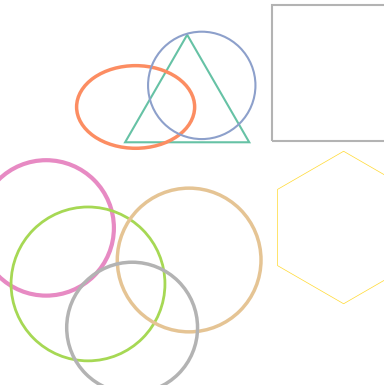[{"shape": "triangle", "thickness": 1.5, "radius": 0.93, "center": [0.486, 0.724]}, {"shape": "oval", "thickness": 2.5, "radius": 0.77, "center": [0.352, 0.722]}, {"shape": "circle", "thickness": 1.5, "radius": 0.7, "center": [0.524, 0.778]}, {"shape": "circle", "thickness": 3, "radius": 0.88, "center": [0.12, 0.408]}, {"shape": "circle", "thickness": 2, "radius": 1.0, "center": [0.229, 0.263]}, {"shape": "hexagon", "thickness": 0.5, "radius": 0.99, "center": [0.892, 0.409]}, {"shape": "circle", "thickness": 2.5, "radius": 0.93, "center": [0.491, 0.325]}, {"shape": "circle", "thickness": 2.5, "radius": 0.85, "center": [0.343, 0.149]}, {"shape": "square", "thickness": 1.5, "radius": 0.88, "center": [0.881, 0.811]}]